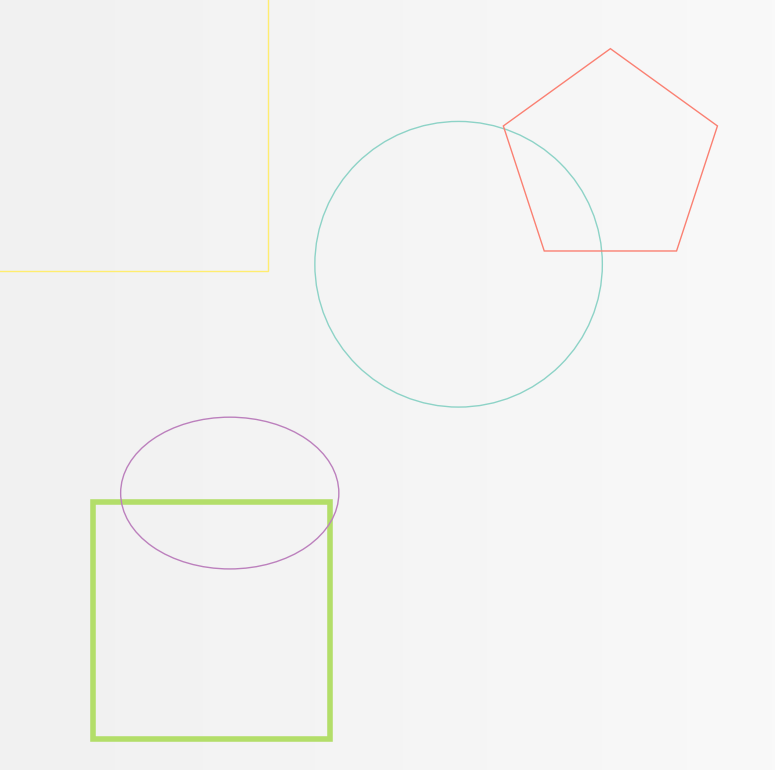[{"shape": "circle", "thickness": 0.5, "radius": 0.93, "center": [0.592, 0.657]}, {"shape": "pentagon", "thickness": 0.5, "radius": 0.73, "center": [0.788, 0.792]}, {"shape": "square", "thickness": 2, "radius": 0.77, "center": [0.273, 0.194]}, {"shape": "oval", "thickness": 0.5, "radius": 0.7, "center": [0.296, 0.36]}, {"shape": "square", "thickness": 0.5, "radius": 0.95, "center": [0.156, 0.839]}]